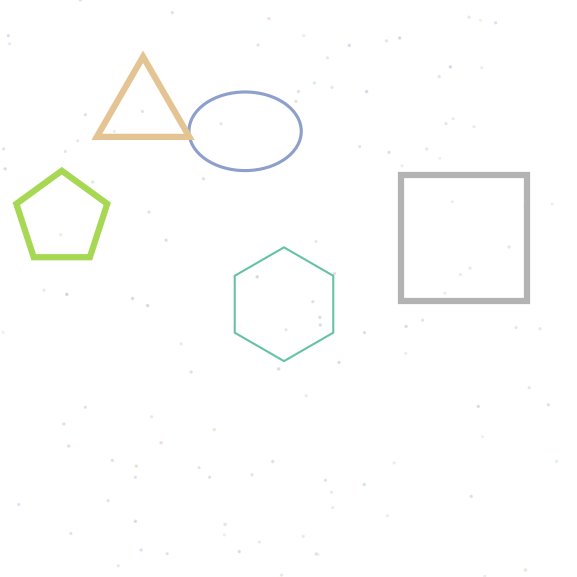[{"shape": "hexagon", "thickness": 1, "radius": 0.49, "center": [0.492, 0.472]}, {"shape": "oval", "thickness": 1.5, "radius": 0.49, "center": [0.424, 0.772]}, {"shape": "pentagon", "thickness": 3, "radius": 0.41, "center": [0.107, 0.621]}, {"shape": "triangle", "thickness": 3, "radius": 0.46, "center": [0.248, 0.808]}, {"shape": "square", "thickness": 3, "radius": 0.55, "center": [0.803, 0.587]}]